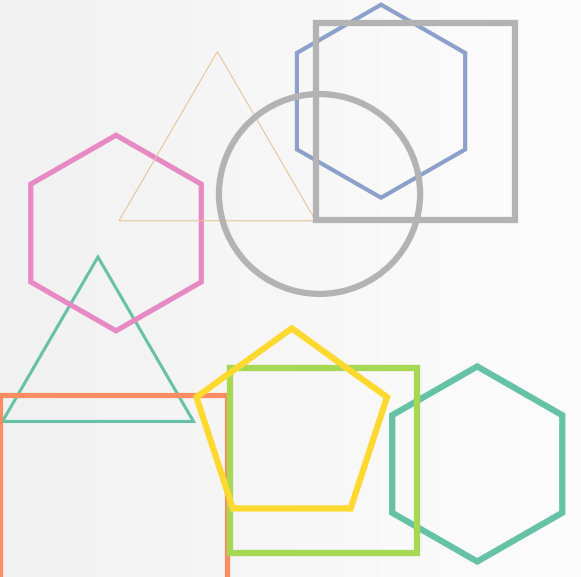[{"shape": "hexagon", "thickness": 3, "radius": 0.84, "center": [0.821, 0.196]}, {"shape": "triangle", "thickness": 1.5, "radius": 0.95, "center": [0.169, 0.364]}, {"shape": "square", "thickness": 2.5, "radius": 0.98, "center": [0.196, 0.12]}, {"shape": "hexagon", "thickness": 2, "radius": 0.84, "center": [0.656, 0.824]}, {"shape": "hexagon", "thickness": 2.5, "radius": 0.85, "center": [0.2, 0.596]}, {"shape": "square", "thickness": 3, "radius": 0.8, "center": [0.556, 0.202]}, {"shape": "pentagon", "thickness": 3, "radius": 0.86, "center": [0.502, 0.258]}, {"shape": "triangle", "thickness": 0.5, "radius": 0.98, "center": [0.374, 0.714]}, {"shape": "square", "thickness": 3, "radius": 0.85, "center": [0.715, 0.789]}, {"shape": "circle", "thickness": 3, "radius": 0.87, "center": [0.55, 0.663]}]